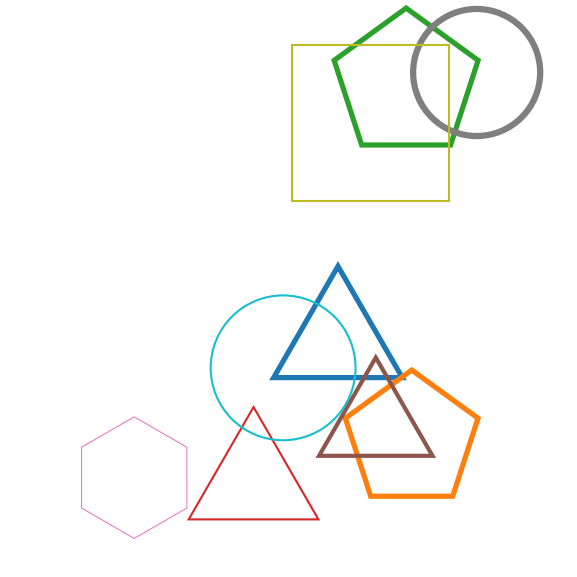[{"shape": "triangle", "thickness": 2.5, "radius": 0.64, "center": [0.585, 0.41]}, {"shape": "pentagon", "thickness": 2.5, "radius": 0.6, "center": [0.713, 0.238]}, {"shape": "pentagon", "thickness": 2.5, "radius": 0.66, "center": [0.703, 0.854]}, {"shape": "triangle", "thickness": 1, "radius": 0.65, "center": [0.439, 0.165]}, {"shape": "triangle", "thickness": 2, "radius": 0.57, "center": [0.651, 0.267]}, {"shape": "hexagon", "thickness": 0.5, "radius": 0.53, "center": [0.232, 0.172]}, {"shape": "circle", "thickness": 3, "radius": 0.55, "center": [0.825, 0.874]}, {"shape": "square", "thickness": 1, "radius": 0.68, "center": [0.642, 0.786]}, {"shape": "circle", "thickness": 1, "radius": 0.63, "center": [0.49, 0.362]}]